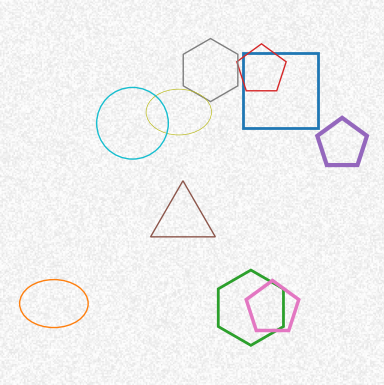[{"shape": "square", "thickness": 2, "radius": 0.48, "center": [0.728, 0.765]}, {"shape": "oval", "thickness": 1, "radius": 0.45, "center": [0.14, 0.211]}, {"shape": "hexagon", "thickness": 2, "radius": 0.49, "center": [0.652, 0.201]}, {"shape": "pentagon", "thickness": 1, "radius": 0.34, "center": [0.679, 0.819]}, {"shape": "pentagon", "thickness": 3, "radius": 0.34, "center": [0.889, 0.626]}, {"shape": "triangle", "thickness": 1, "radius": 0.49, "center": [0.475, 0.433]}, {"shape": "pentagon", "thickness": 2.5, "radius": 0.36, "center": [0.708, 0.2]}, {"shape": "hexagon", "thickness": 1, "radius": 0.41, "center": [0.547, 0.818]}, {"shape": "oval", "thickness": 0.5, "radius": 0.42, "center": [0.464, 0.709]}, {"shape": "circle", "thickness": 1, "radius": 0.47, "center": [0.344, 0.68]}]